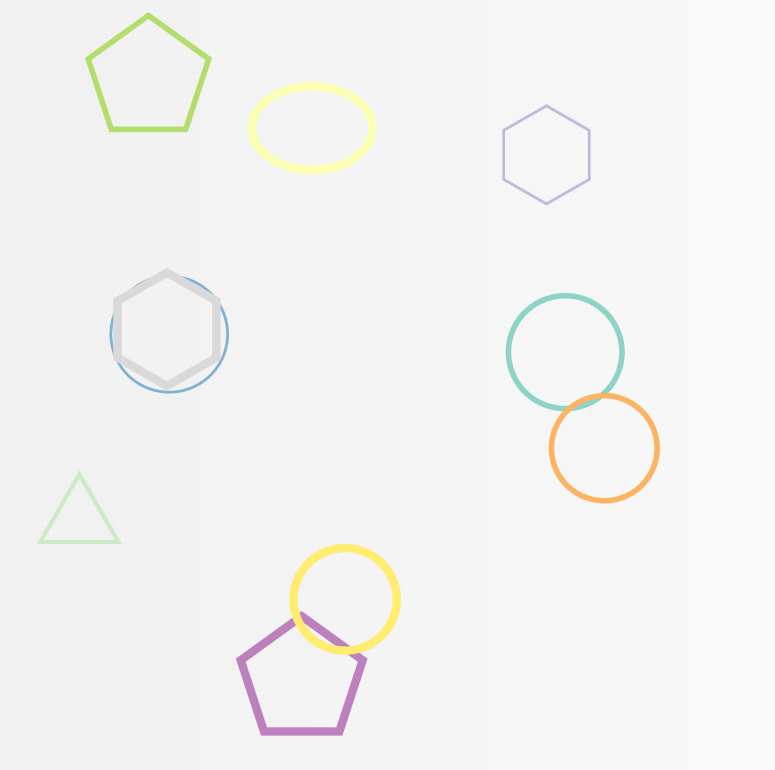[{"shape": "circle", "thickness": 2, "radius": 0.37, "center": [0.729, 0.543]}, {"shape": "oval", "thickness": 3, "radius": 0.39, "center": [0.403, 0.834]}, {"shape": "hexagon", "thickness": 1, "radius": 0.32, "center": [0.705, 0.799]}, {"shape": "circle", "thickness": 1, "radius": 0.38, "center": [0.218, 0.566]}, {"shape": "circle", "thickness": 2, "radius": 0.34, "center": [0.78, 0.418]}, {"shape": "pentagon", "thickness": 2, "radius": 0.41, "center": [0.192, 0.898]}, {"shape": "hexagon", "thickness": 3, "radius": 0.37, "center": [0.215, 0.572]}, {"shape": "pentagon", "thickness": 3, "radius": 0.41, "center": [0.389, 0.117]}, {"shape": "triangle", "thickness": 1.5, "radius": 0.29, "center": [0.102, 0.325]}, {"shape": "circle", "thickness": 3, "radius": 0.33, "center": [0.445, 0.222]}]